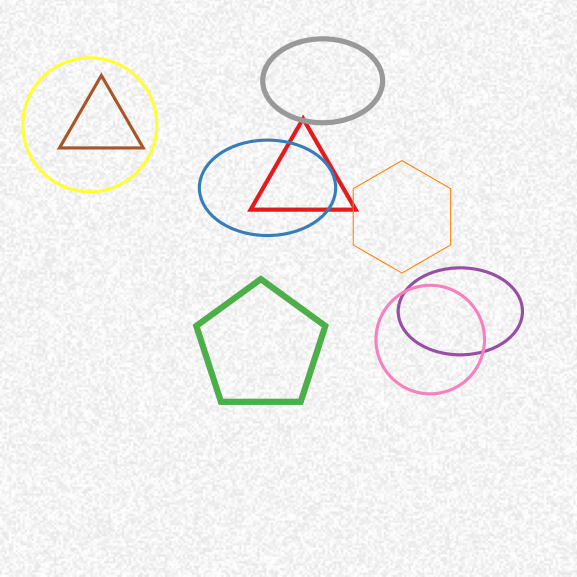[{"shape": "triangle", "thickness": 2, "radius": 0.53, "center": [0.525, 0.689]}, {"shape": "oval", "thickness": 1.5, "radius": 0.59, "center": [0.463, 0.674]}, {"shape": "pentagon", "thickness": 3, "radius": 0.59, "center": [0.452, 0.398]}, {"shape": "oval", "thickness": 1.5, "radius": 0.54, "center": [0.797, 0.46]}, {"shape": "hexagon", "thickness": 0.5, "radius": 0.49, "center": [0.696, 0.624]}, {"shape": "circle", "thickness": 1.5, "radius": 0.58, "center": [0.155, 0.783]}, {"shape": "triangle", "thickness": 1.5, "radius": 0.42, "center": [0.176, 0.785]}, {"shape": "circle", "thickness": 1.5, "radius": 0.47, "center": [0.745, 0.411]}, {"shape": "oval", "thickness": 2.5, "radius": 0.52, "center": [0.559, 0.859]}]